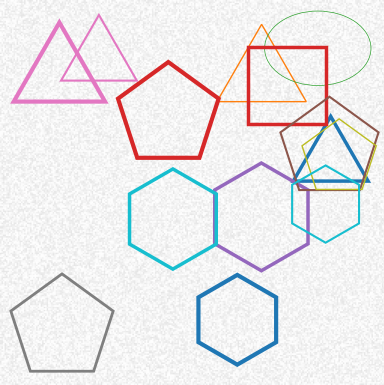[{"shape": "hexagon", "thickness": 3, "radius": 0.58, "center": [0.616, 0.169]}, {"shape": "triangle", "thickness": 2.5, "radius": 0.56, "center": [0.859, 0.586]}, {"shape": "triangle", "thickness": 1, "radius": 0.67, "center": [0.68, 0.803]}, {"shape": "oval", "thickness": 0.5, "radius": 0.69, "center": [0.825, 0.875]}, {"shape": "square", "thickness": 2.5, "radius": 0.5, "center": [0.746, 0.779]}, {"shape": "pentagon", "thickness": 3, "radius": 0.69, "center": [0.437, 0.701]}, {"shape": "hexagon", "thickness": 2.5, "radius": 0.7, "center": [0.679, 0.437]}, {"shape": "pentagon", "thickness": 1.5, "radius": 0.67, "center": [0.856, 0.615]}, {"shape": "triangle", "thickness": 1.5, "radius": 0.57, "center": [0.257, 0.847]}, {"shape": "triangle", "thickness": 3, "radius": 0.68, "center": [0.154, 0.805]}, {"shape": "pentagon", "thickness": 2, "radius": 0.7, "center": [0.161, 0.149]}, {"shape": "pentagon", "thickness": 1, "radius": 0.51, "center": [0.881, 0.59]}, {"shape": "hexagon", "thickness": 1.5, "radius": 0.5, "center": [0.846, 0.47]}, {"shape": "hexagon", "thickness": 2.5, "radius": 0.65, "center": [0.449, 0.431]}]